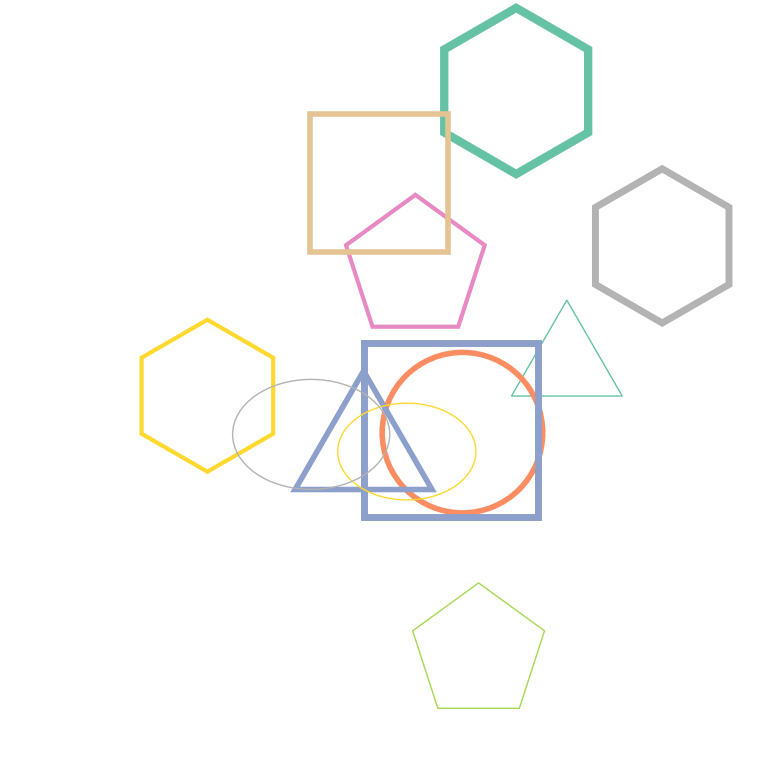[{"shape": "triangle", "thickness": 0.5, "radius": 0.42, "center": [0.736, 0.527]}, {"shape": "hexagon", "thickness": 3, "radius": 0.54, "center": [0.67, 0.882]}, {"shape": "circle", "thickness": 2, "radius": 0.52, "center": [0.601, 0.438]}, {"shape": "triangle", "thickness": 2, "radius": 0.51, "center": [0.472, 0.416]}, {"shape": "square", "thickness": 2.5, "radius": 0.57, "center": [0.585, 0.441]}, {"shape": "pentagon", "thickness": 1.5, "radius": 0.47, "center": [0.539, 0.652]}, {"shape": "pentagon", "thickness": 0.5, "radius": 0.45, "center": [0.622, 0.153]}, {"shape": "oval", "thickness": 0.5, "radius": 0.45, "center": [0.528, 0.414]}, {"shape": "hexagon", "thickness": 1.5, "radius": 0.49, "center": [0.269, 0.486]}, {"shape": "square", "thickness": 2, "radius": 0.45, "center": [0.493, 0.762]}, {"shape": "hexagon", "thickness": 2.5, "radius": 0.5, "center": [0.86, 0.681]}, {"shape": "oval", "thickness": 0.5, "radius": 0.51, "center": [0.404, 0.436]}]